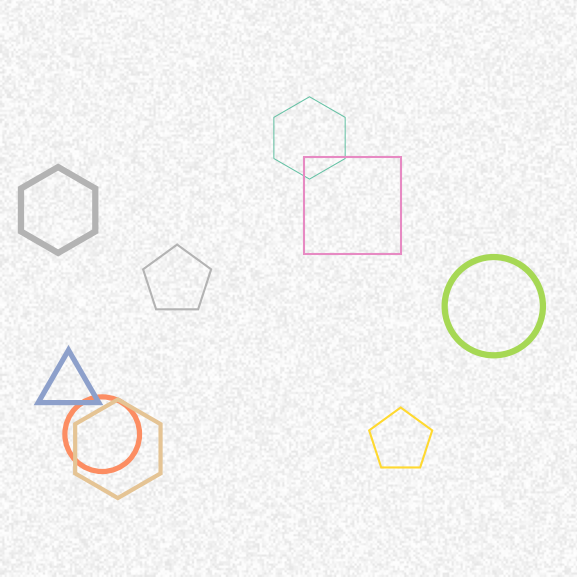[{"shape": "hexagon", "thickness": 0.5, "radius": 0.36, "center": [0.536, 0.76]}, {"shape": "circle", "thickness": 2.5, "radius": 0.32, "center": [0.177, 0.247]}, {"shape": "triangle", "thickness": 2.5, "radius": 0.3, "center": [0.119, 0.332]}, {"shape": "square", "thickness": 1, "radius": 0.42, "center": [0.611, 0.643]}, {"shape": "circle", "thickness": 3, "radius": 0.43, "center": [0.855, 0.469]}, {"shape": "pentagon", "thickness": 1, "radius": 0.29, "center": [0.694, 0.236]}, {"shape": "hexagon", "thickness": 2, "radius": 0.43, "center": [0.204, 0.222]}, {"shape": "hexagon", "thickness": 3, "radius": 0.37, "center": [0.101, 0.636]}, {"shape": "pentagon", "thickness": 1, "radius": 0.31, "center": [0.307, 0.514]}]